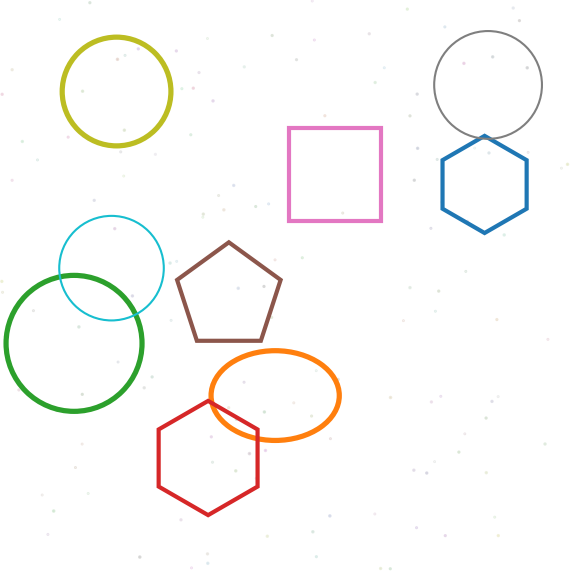[{"shape": "hexagon", "thickness": 2, "radius": 0.42, "center": [0.839, 0.68]}, {"shape": "oval", "thickness": 2.5, "radius": 0.56, "center": [0.477, 0.314]}, {"shape": "circle", "thickness": 2.5, "radius": 0.59, "center": [0.128, 0.405]}, {"shape": "hexagon", "thickness": 2, "radius": 0.49, "center": [0.36, 0.206]}, {"shape": "pentagon", "thickness": 2, "radius": 0.47, "center": [0.396, 0.485]}, {"shape": "square", "thickness": 2, "radius": 0.4, "center": [0.58, 0.697]}, {"shape": "circle", "thickness": 1, "radius": 0.47, "center": [0.845, 0.852]}, {"shape": "circle", "thickness": 2.5, "radius": 0.47, "center": [0.202, 0.841]}, {"shape": "circle", "thickness": 1, "radius": 0.45, "center": [0.193, 0.535]}]